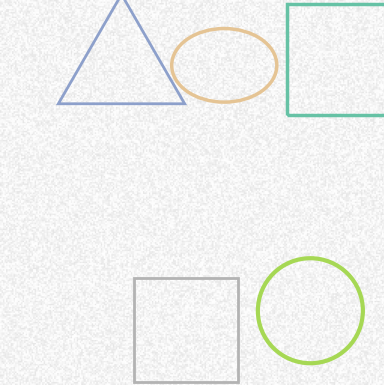[{"shape": "square", "thickness": 2.5, "radius": 0.72, "center": [0.891, 0.845]}, {"shape": "triangle", "thickness": 2, "radius": 0.95, "center": [0.316, 0.825]}, {"shape": "circle", "thickness": 3, "radius": 0.68, "center": [0.806, 0.193]}, {"shape": "oval", "thickness": 2.5, "radius": 0.68, "center": [0.582, 0.83]}, {"shape": "square", "thickness": 2, "radius": 0.68, "center": [0.483, 0.143]}]